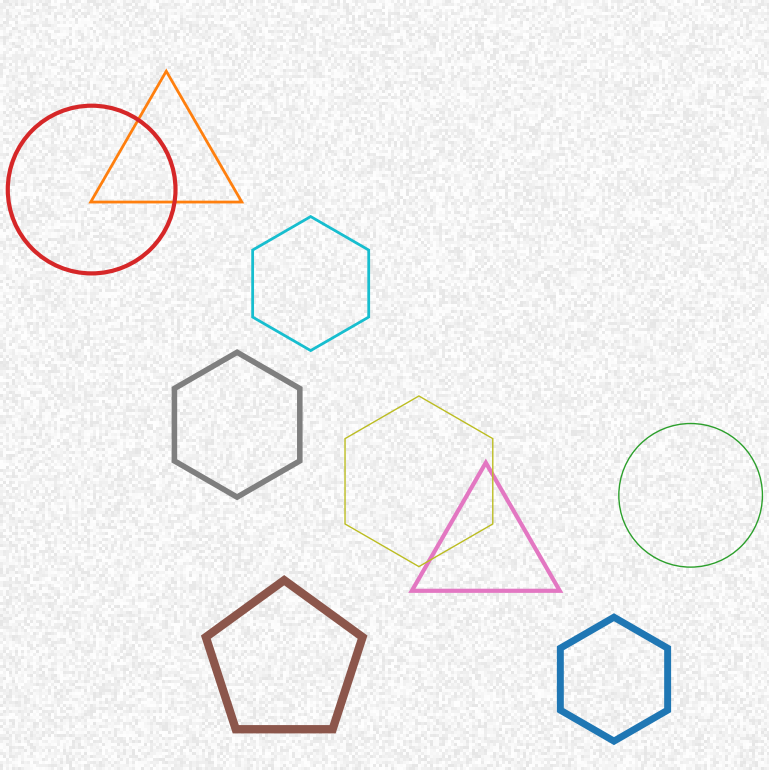[{"shape": "hexagon", "thickness": 2.5, "radius": 0.4, "center": [0.797, 0.118]}, {"shape": "triangle", "thickness": 1, "radius": 0.57, "center": [0.216, 0.794]}, {"shape": "circle", "thickness": 0.5, "radius": 0.47, "center": [0.897, 0.357]}, {"shape": "circle", "thickness": 1.5, "radius": 0.54, "center": [0.119, 0.754]}, {"shape": "pentagon", "thickness": 3, "radius": 0.53, "center": [0.369, 0.139]}, {"shape": "triangle", "thickness": 1.5, "radius": 0.55, "center": [0.631, 0.288]}, {"shape": "hexagon", "thickness": 2, "radius": 0.47, "center": [0.308, 0.448]}, {"shape": "hexagon", "thickness": 0.5, "radius": 0.55, "center": [0.544, 0.375]}, {"shape": "hexagon", "thickness": 1, "radius": 0.44, "center": [0.403, 0.632]}]